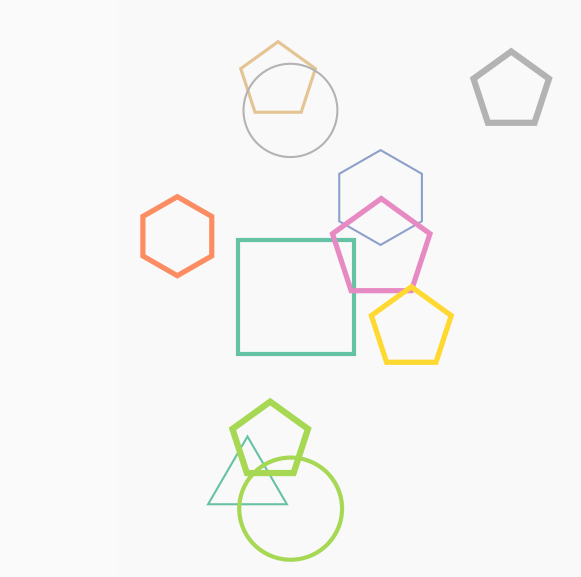[{"shape": "square", "thickness": 2, "radius": 0.5, "center": [0.509, 0.485]}, {"shape": "triangle", "thickness": 1, "radius": 0.39, "center": [0.426, 0.165]}, {"shape": "hexagon", "thickness": 2.5, "radius": 0.34, "center": [0.305, 0.59]}, {"shape": "hexagon", "thickness": 1, "radius": 0.41, "center": [0.655, 0.657]}, {"shape": "pentagon", "thickness": 2.5, "radius": 0.44, "center": [0.656, 0.567]}, {"shape": "pentagon", "thickness": 3, "radius": 0.34, "center": [0.465, 0.235]}, {"shape": "circle", "thickness": 2, "radius": 0.44, "center": [0.5, 0.118]}, {"shape": "pentagon", "thickness": 2.5, "radius": 0.36, "center": [0.708, 0.43]}, {"shape": "pentagon", "thickness": 1.5, "radius": 0.34, "center": [0.478, 0.859]}, {"shape": "pentagon", "thickness": 3, "radius": 0.34, "center": [0.88, 0.842]}, {"shape": "circle", "thickness": 1, "radius": 0.4, "center": [0.5, 0.808]}]